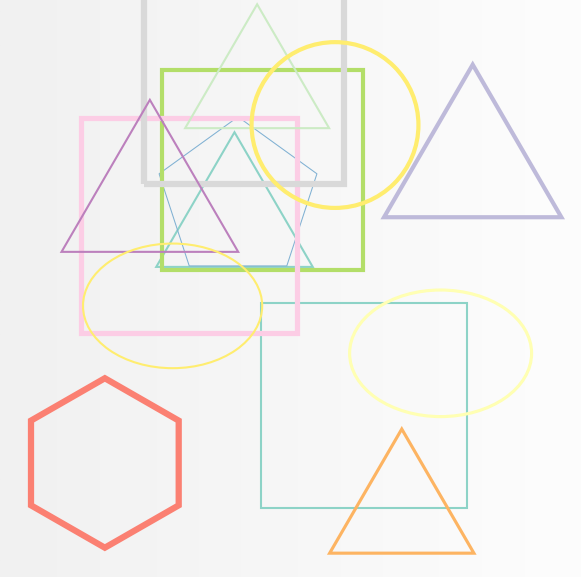[{"shape": "square", "thickness": 1, "radius": 0.89, "center": [0.626, 0.297]}, {"shape": "triangle", "thickness": 1, "radius": 0.78, "center": [0.403, 0.615]}, {"shape": "oval", "thickness": 1.5, "radius": 0.78, "center": [0.758, 0.387]}, {"shape": "triangle", "thickness": 2, "radius": 0.88, "center": [0.813, 0.711]}, {"shape": "hexagon", "thickness": 3, "radius": 0.73, "center": [0.18, 0.197]}, {"shape": "pentagon", "thickness": 0.5, "radius": 0.71, "center": [0.409, 0.654]}, {"shape": "triangle", "thickness": 1.5, "radius": 0.72, "center": [0.691, 0.113]}, {"shape": "square", "thickness": 2, "radius": 0.86, "center": [0.452, 0.705]}, {"shape": "square", "thickness": 2.5, "radius": 0.93, "center": [0.325, 0.608]}, {"shape": "square", "thickness": 3, "radius": 0.86, "center": [0.42, 0.853]}, {"shape": "triangle", "thickness": 1, "radius": 0.88, "center": [0.258, 0.651]}, {"shape": "triangle", "thickness": 1, "radius": 0.71, "center": [0.442, 0.849]}, {"shape": "oval", "thickness": 1, "radius": 0.77, "center": [0.297, 0.469]}, {"shape": "circle", "thickness": 2, "radius": 0.72, "center": [0.576, 0.783]}]